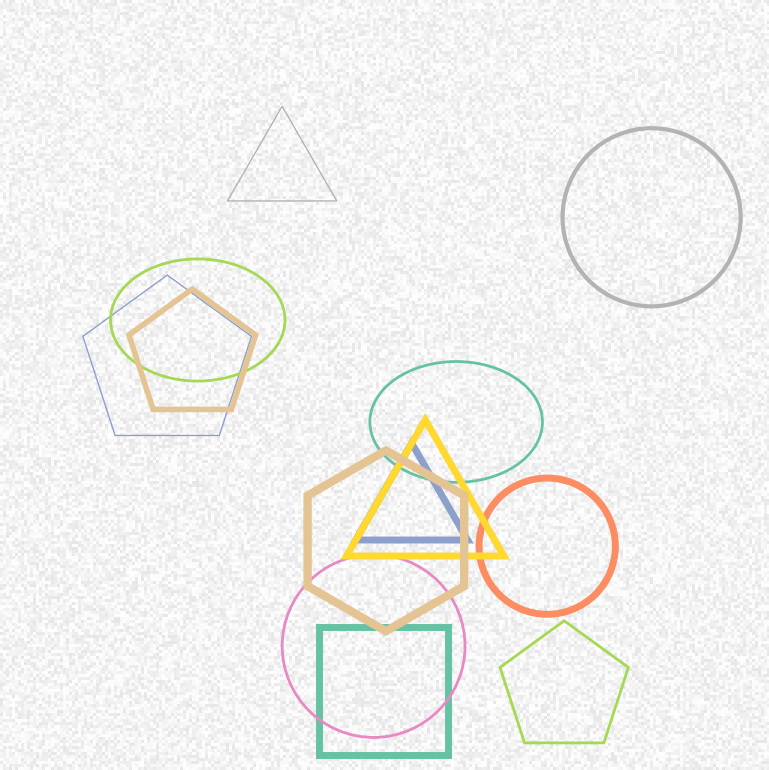[{"shape": "square", "thickness": 2.5, "radius": 0.42, "center": [0.498, 0.103]}, {"shape": "oval", "thickness": 1, "radius": 0.56, "center": [0.592, 0.452]}, {"shape": "circle", "thickness": 2.5, "radius": 0.44, "center": [0.711, 0.291]}, {"shape": "pentagon", "thickness": 0.5, "radius": 0.58, "center": [0.217, 0.528]}, {"shape": "triangle", "thickness": 2.5, "radius": 0.42, "center": [0.535, 0.341]}, {"shape": "circle", "thickness": 1, "radius": 0.59, "center": [0.485, 0.161]}, {"shape": "oval", "thickness": 1, "radius": 0.57, "center": [0.257, 0.584]}, {"shape": "pentagon", "thickness": 1, "radius": 0.44, "center": [0.733, 0.106]}, {"shape": "triangle", "thickness": 2.5, "radius": 0.59, "center": [0.552, 0.337]}, {"shape": "pentagon", "thickness": 2, "radius": 0.43, "center": [0.25, 0.538]}, {"shape": "hexagon", "thickness": 3, "radius": 0.59, "center": [0.501, 0.298]}, {"shape": "circle", "thickness": 1.5, "radius": 0.58, "center": [0.846, 0.718]}, {"shape": "triangle", "thickness": 0.5, "radius": 0.41, "center": [0.366, 0.78]}]